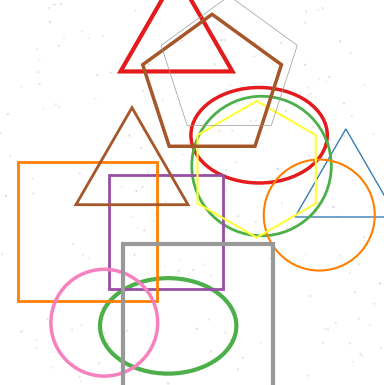[{"shape": "oval", "thickness": 2.5, "radius": 0.89, "center": [0.673, 0.649]}, {"shape": "triangle", "thickness": 3, "radius": 0.84, "center": [0.458, 0.898]}, {"shape": "triangle", "thickness": 1, "radius": 0.76, "center": [0.898, 0.513]}, {"shape": "oval", "thickness": 3, "radius": 0.89, "center": [0.437, 0.154]}, {"shape": "circle", "thickness": 2, "radius": 0.91, "center": [0.679, 0.569]}, {"shape": "square", "thickness": 2, "radius": 0.74, "center": [0.431, 0.397]}, {"shape": "circle", "thickness": 1.5, "radius": 0.72, "center": [0.829, 0.441]}, {"shape": "square", "thickness": 2, "radius": 0.9, "center": [0.226, 0.399]}, {"shape": "hexagon", "thickness": 1.5, "radius": 0.89, "center": [0.667, 0.56]}, {"shape": "pentagon", "thickness": 2.5, "radius": 0.95, "center": [0.551, 0.773]}, {"shape": "triangle", "thickness": 2, "radius": 0.84, "center": [0.343, 0.552]}, {"shape": "circle", "thickness": 2.5, "radius": 0.69, "center": [0.271, 0.162]}, {"shape": "pentagon", "thickness": 0.5, "radius": 0.93, "center": [0.595, 0.825]}, {"shape": "square", "thickness": 3, "radius": 0.97, "center": [0.515, 0.172]}]